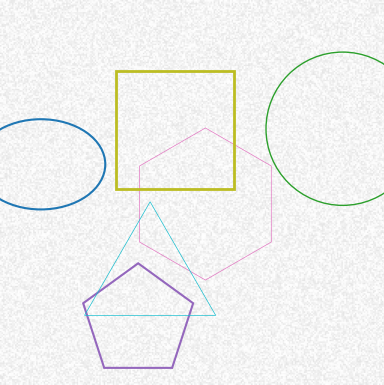[{"shape": "oval", "thickness": 1.5, "radius": 0.84, "center": [0.106, 0.573]}, {"shape": "circle", "thickness": 1, "radius": 1.0, "center": [0.89, 0.666]}, {"shape": "pentagon", "thickness": 1.5, "radius": 0.75, "center": [0.359, 0.166]}, {"shape": "hexagon", "thickness": 0.5, "radius": 0.99, "center": [0.534, 0.47]}, {"shape": "square", "thickness": 2, "radius": 0.77, "center": [0.454, 0.663]}, {"shape": "triangle", "thickness": 0.5, "radius": 0.98, "center": [0.39, 0.279]}]